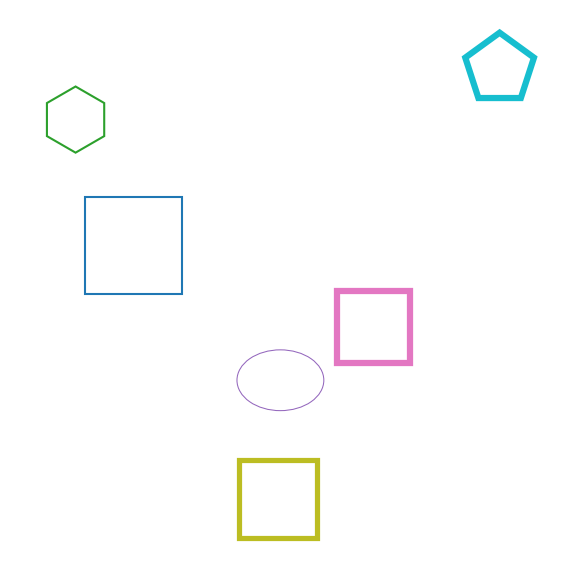[{"shape": "square", "thickness": 1, "radius": 0.42, "center": [0.231, 0.574]}, {"shape": "hexagon", "thickness": 1, "radius": 0.29, "center": [0.131, 0.792]}, {"shape": "oval", "thickness": 0.5, "radius": 0.38, "center": [0.486, 0.341]}, {"shape": "square", "thickness": 3, "radius": 0.32, "center": [0.646, 0.433]}, {"shape": "square", "thickness": 2.5, "radius": 0.34, "center": [0.482, 0.135]}, {"shape": "pentagon", "thickness": 3, "radius": 0.31, "center": [0.865, 0.88]}]